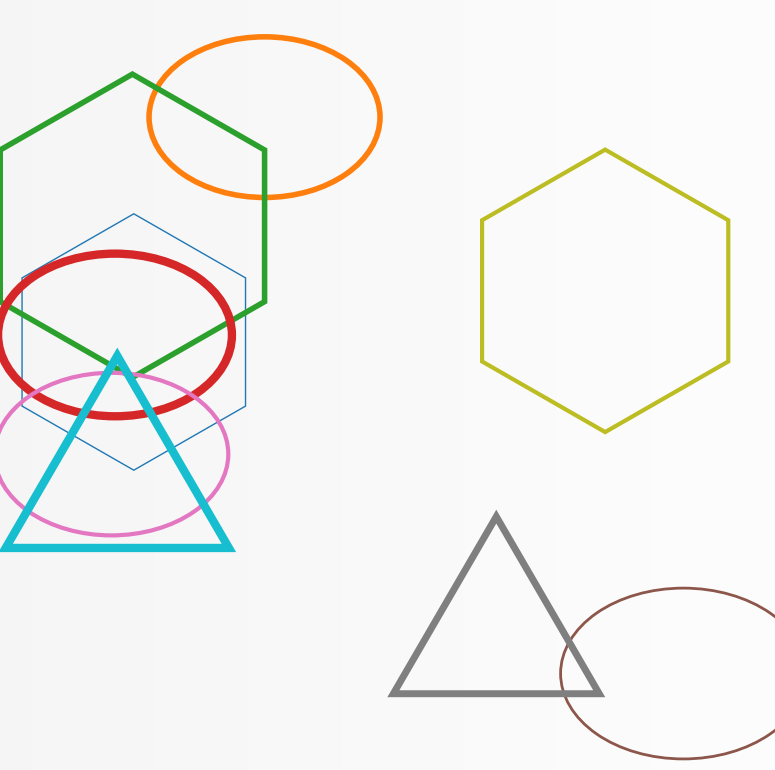[{"shape": "hexagon", "thickness": 0.5, "radius": 0.83, "center": [0.173, 0.556]}, {"shape": "oval", "thickness": 2, "radius": 0.75, "center": [0.341, 0.848]}, {"shape": "hexagon", "thickness": 2, "radius": 0.98, "center": [0.171, 0.707]}, {"shape": "oval", "thickness": 3, "radius": 0.75, "center": [0.148, 0.565]}, {"shape": "oval", "thickness": 1, "radius": 0.79, "center": [0.882, 0.125]}, {"shape": "oval", "thickness": 1.5, "radius": 0.75, "center": [0.144, 0.41]}, {"shape": "triangle", "thickness": 2.5, "radius": 0.77, "center": [0.64, 0.176]}, {"shape": "hexagon", "thickness": 1.5, "radius": 0.92, "center": [0.781, 0.622]}, {"shape": "triangle", "thickness": 3, "radius": 0.83, "center": [0.151, 0.372]}]